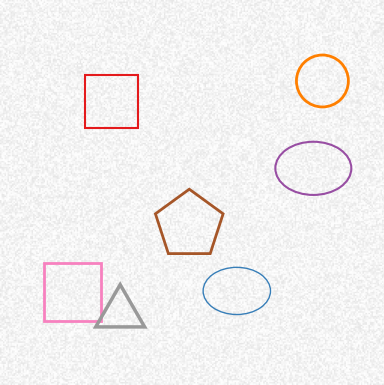[{"shape": "square", "thickness": 1.5, "radius": 0.35, "center": [0.29, 0.735]}, {"shape": "oval", "thickness": 1, "radius": 0.44, "center": [0.615, 0.244]}, {"shape": "oval", "thickness": 1.5, "radius": 0.49, "center": [0.814, 0.563]}, {"shape": "circle", "thickness": 2, "radius": 0.34, "center": [0.837, 0.79]}, {"shape": "pentagon", "thickness": 2, "radius": 0.46, "center": [0.492, 0.416]}, {"shape": "square", "thickness": 2, "radius": 0.37, "center": [0.189, 0.241]}, {"shape": "triangle", "thickness": 2.5, "radius": 0.37, "center": [0.312, 0.187]}]